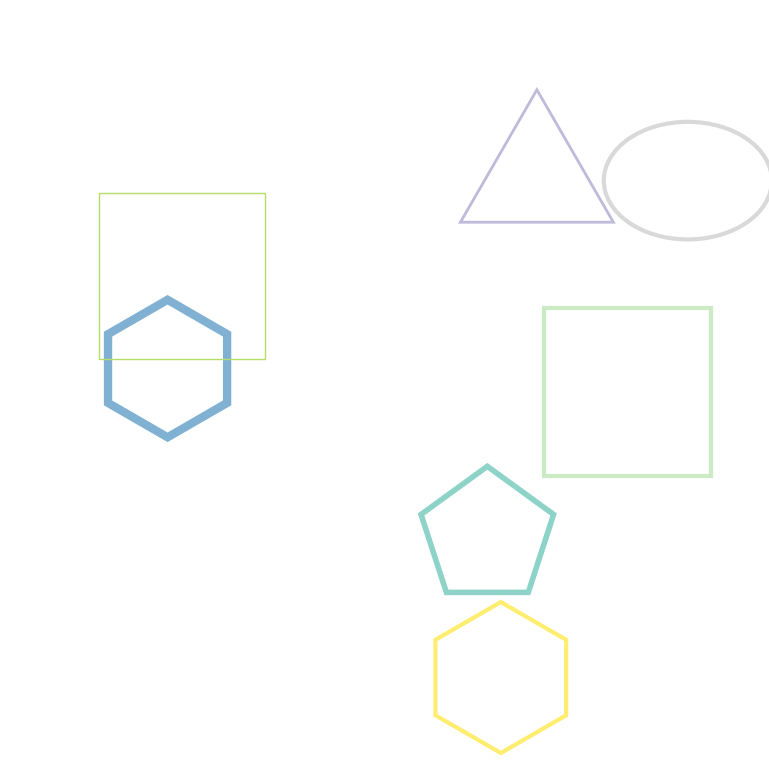[{"shape": "pentagon", "thickness": 2, "radius": 0.45, "center": [0.633, 0.304]}, {"shape": "triangle", "thickness": 1, "radius": 0.57, "center": [0.697, 0.769]}, {"shape": "hexagon", "thickness": 3, "radius": 0.45, "center": [0.218, 0.521]}, {"shape": "square", "thickness": 0.5, "radius": 0.54, "center": [0.236, 0.641]}, {"shape": "oval", "thickness": 1.5, "radius": 0.55, "center": [0.893, 0.765]}, {"shape": "square", "thickness": 1.5, "radius": 0.54, "center": [0.815, 0.491]}, {"shape": "hexagon", "thickness": 1.5, "radius": 0.49, "center": [0.65, 0.12]}]